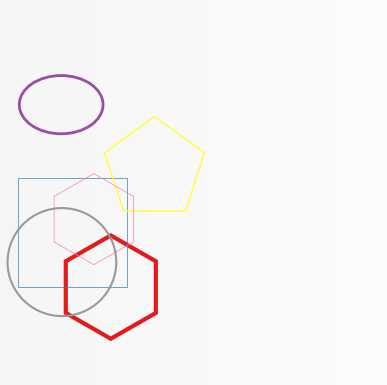[{"shape": "hexagon", "thickness": 3, "radius": 0.67, "center": [0.286, 0.254]}, {"shape": "square", "thickness": 0.5, "radius": 0.71, "center": [0.187, 0.396]}, {"shape": "oval", "thickness": 2, "radius": 0.54, "center": [0.158, 0.728]}, {"shape": "pentagon", "thickness": 1, "radius": 0.68, "center": [0.399, 0.561]}, {"shape": "hexagon", "thickness": 0.5, "radius": 0.59, "center": [0.242, 0.431]}, {"shape": "circle", "thickness": 1.5, "radius": 0.7, "center": [0.16, 0.319]}]